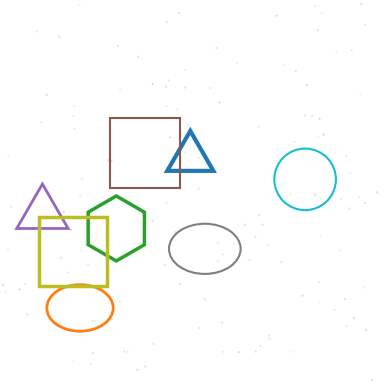[{"shape": "triangle", "thickness": 3, "radius": 0.35, "center": [0.494, 0.591]}, {"shape": "oval", "thickness": 2, "radius": 0.43, "center": [0.208, 0.2]}, {"shape": "hexagon", "thickness": 2.5, "radius": 0.42, "center": [0.302, 0.407]}, {"shape": "triangle", "thickness": 2, "radius": 0.39, "center": [0.11, 0.445]}, {"shape": "square", "thickness": 1.5, "radius": 0.46, "center": [0.377, 0.603]}, {"shape": "oval", "thickness": 1.5, "radius": 0.47, "center": [0.532, 0.354]}, {"shape": "square", "thickness": 2.5, "radius": 0.45, "center": [0.189, 0.347]}, {"shape": "circle", "thickness": 1.5, "radius": 0.4, "center": [0.793, 0.534]}]